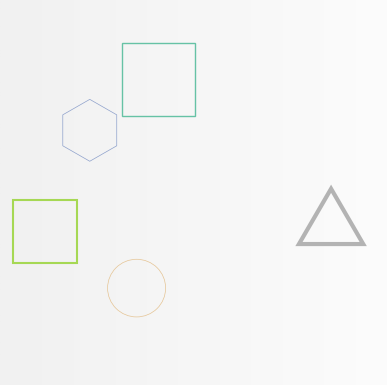[{"shape": "square", "thickness": 1, "radius": 0.47, "center": [0.409, 0.793]}, {"shape": "hexagon", "thickness": 0.5, "radius": 0.4, "center": [0.232, 0.662]}, {"shape": "square", "thickness": 1.5, "radius": 0.41, "center": [0.116, 0.398]}, {"shape": "circle", "thickness": 0.5, "radius": 0.37, "center": [0.353, 0.252]}, {"shape": "triangle", "thickness": 3, "radius": 0.48, "center": [0.854, 0.414]}]